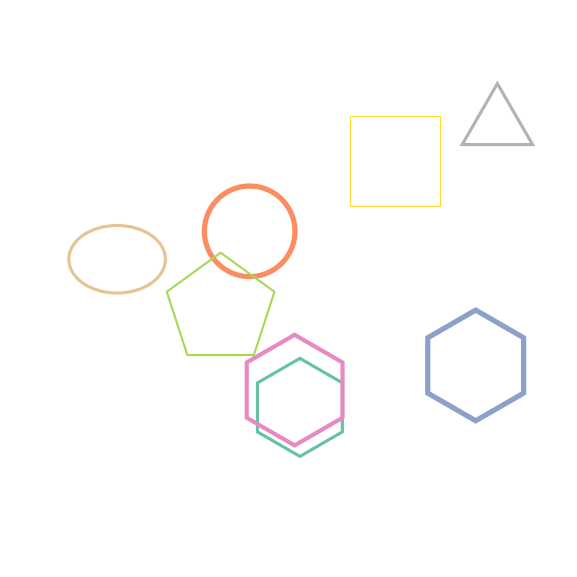[{"shape": "hexagon", "thickness": 1.5, "radius": 0.42, "center": [0.519, 0.294]}, {"shape": "circle", "thickness": 2.5, "radius": 0.39, "center": [0.432, 0.599]}, {"shape": "hexagon", "thickness": 2.5, "radius": 0.48, "center": [0.824, 0.366]}, {"shape": "hexagon", "thickness": 2, "radius": 0.48, "center": [0.51, 0.324]}, {"shape": "pentagon", "thickness": 1, "radius": 0.49, "center": [0.382, 0.464]}, {"shape": "square", "thickness": 0.5, "radius": 0.39, "center": [0.684, 0.72]}, {"shape": "oval", "thickness": 1.5, "radius": 0.42, "center": [0.203, 0.55]}, {"shape": "triangle", "thickness": 1.5, "radius": 0.35, "center": [0.861, 0.784]}]